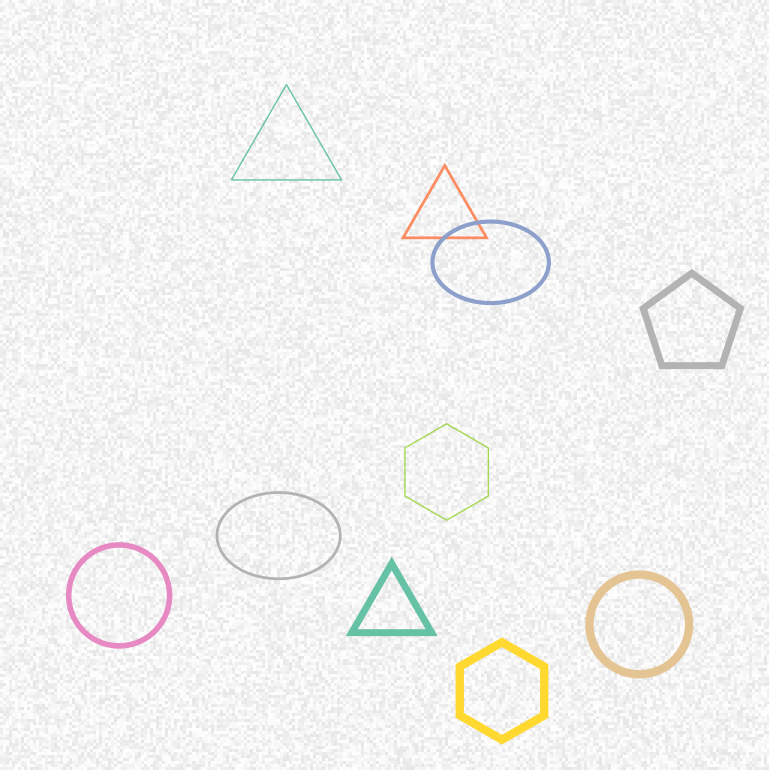[{"shape": "triangle", "thickness": 2.5, "radius": 0.3, "center": [0.509, 0.208]}, {"shape": "triangle", "thickness": 0.5, "radius": 0.41, "center": [0.372, 0.808]}, {"shape": "triangle", "thickness": 1, "radius": 0.31, "center": [0.578, 0.722]}, {"shape": "oval", "thickness": 1.5, "radius": 0.38, "center": [0.637, 0.659]}, {"shape": "circle", "thickness": 2, "radius": 0.33, "center": [0.155, 0.227]}, {"shape": "hexagon", "thickness": 0.5, "radius": 0.31, "center": [0.58, 0.387]}, {"shape": "hexagon", "thickness": 3, "radius": 0.32, "center": [0.652, 0.103]}, {"shape": "circle", "thickness": 3, "radius": 0.32, "center": [0.83, 0.189]}, {"shape": "pentagon", "thickness": 2.5, "radius": 0.33, "center": [0.898, 0.579]}, {"shape": "oval", "thickness": 1, "radius": 0.4, "center": [0.362, 0.304]}]